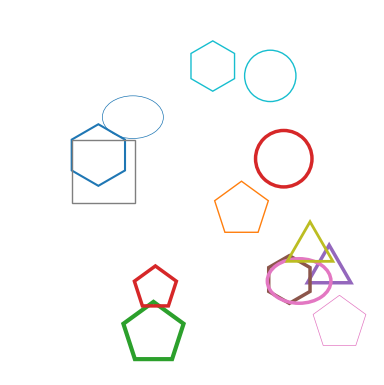[{"shape": "hexagon", "thickness": 1.5, "radius": 0.4, "center": [0.255, 0.597]}, {"shape": "oval", "thickness": 0.5, "radius": 0.4, "center": [0.345, 0.696]}, {"shape": "pentagon", "thickness": 1, "radius": 0.37, "center": [0.627, 0.456]}, {"shape": "pentagon", "thickness": 3, "radius": 0.41, "center": [0.399, 0.134]}, {"shape": "pentagon", "thickness": 2.5, "radius": 0.29, "center": [0.404, 0.252]}, {"shape": "circle", "thickness": 2.5, "radius": 0.37, "center": [0.737, 0.588]}, {"shape": "triangle", "thickness": 2.5, "radius": 0.33, "center": [0.855, 0.298]}, {"shape": "hexagon", "thickness": 2.5, "radius": 0.31, "center": [0.752, 0.274]}, {"shape": "pentagon", "thickness": 0.5, "radius": 0.36, "center": [0.882, 0.161]}, {"shape": "oval", "thickness": 2.5, "radius": 0.41, "center": [0.777, 0.27]}, {"shape": "square", "thickness": 1, "radius": 0.41, "center": [0.27, 0.554]}, {"shape": "triangle", "thickness": 2, "radius": 0.34, "center": [0.805, 0.355]}, {"shape": "circle", "thickness": 1, "radius": 0.33, "center": [0.702, 0.803]}, {"shape": "hexagon", "thickness": 1, "radius": 0.33, "center": [0.553, 0.828]}]